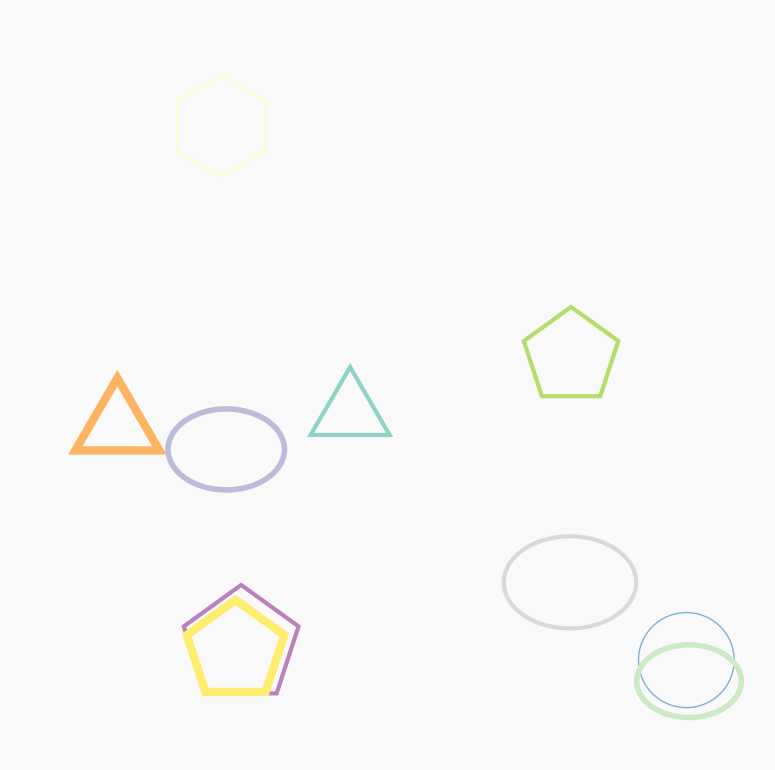[{"shape": "triangle", "thickness": 1.5, "radius": 0.29, "center": [0.452, 0.465]}, {"shape": "hexagon", "thickness": 0.5, "radius": 0.33, "center": [0.285, 0.836]}, {"shape": "oval", "thickness": 2, "radius": 0.38, "center": [0.292, 0.416]}, {"shape": "circle", "thickness": 0.5, "radius": 0.31, "center": [0.886, 0.143]}, {"shape": "triangle", "thickness": 3, "radius": 0.31, "center": [0.151, 0.446]}, {"shape": "pentagon", "thickness": 1.5, "radius": 0.32, "center": [0.737, 0.537]}, {"shape": "oval", "thickness": 1.5, "radius": 0.43, "center": [0.735, 0.244]}, {"shape": "pentagon", "thickness": 1.5, "radius": 0.39, "center": [0.311, 0.162]}, {"shape": "oval", "thickness": 2, "radius": 0.34, "center": [0.889, 0.115]}, {"shape": "pentagon", "thickness": 3, "radius": 0.33, "center": [0.304, 0.155]}]